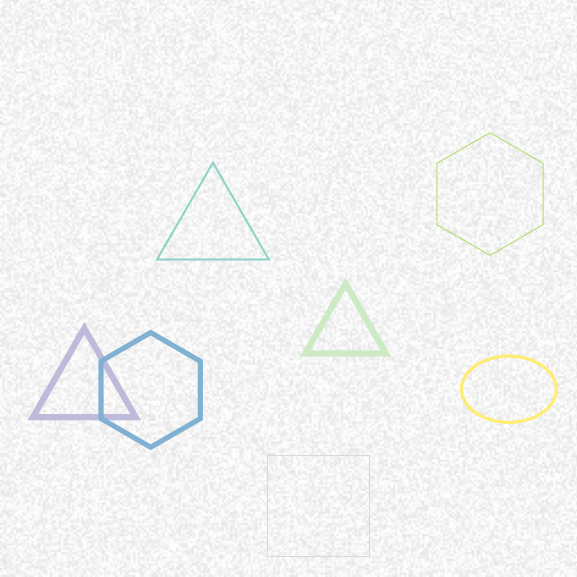[{"shape": "triangle", "thickness": 1, "radius": 0.56, "center": [0.369, 0.606]}, {"shape": "triangle", "thickness": 3, "radius": 0.51, "center": [0.146, 0.328]}, {"shape": "hexagon", "thickness": 2.5, "radius": 0.5, "center": [0.261, 0.324]}, {"shape": "hexagon", "thickness": 0.5, "radius": 0.53, "center": [0.848, 0.663]}, {"shape": "square", "thickness": 0.5, "radius": 0.44, "center": [0.551, 0.124]}, {"shape": "triangle", "thickness": 3, "radius": 0.4, "center": [0.598, 0.427]}, {"shape": "oval", "thickness": 1.5, "radius": 0.41, "center": [0.881, 0.325]}]